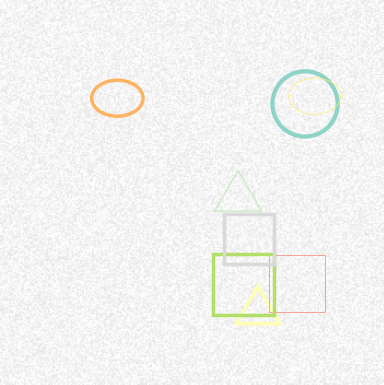[{"shape": "circle", "thickness": 3, "radius": 0.42, "center": [0.792, 0.73]}, {"shape": "triangle", "thickness": 2.5, "radius": 0.32, "center": [0.67, 0.192]}, {"shape": "square", "thickness": 0.5, "radius": 0.37, "center": [0.772, 0.264]}, {"shape": "oval", "thickness": 2.5, "radius": 0.33, "center": [0.305, 0.745]}, {"shape": "square", "thickness": 2.5, "radius": 0.39, "center": [0.633, 0.261]}, {"shape": "square", "thickness": 2.5, "radius": 0.33, "center": [0.647, 0.379]}, {"shape": "triangle", "thickness": 1, "radius": 0.35, "center": [0.619, 0.487]}, {"shape": "oval", "thickness": 0.5, "radius": 0.34, "center": [0.817, 0.75]}]